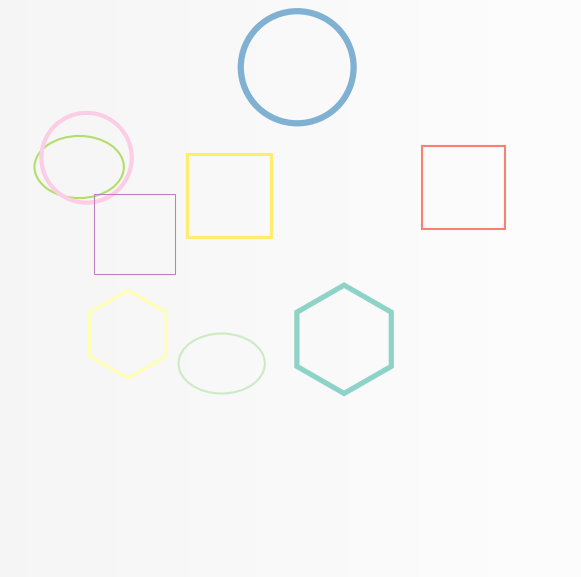[{"shape": "hexagon", "thickness": 2.5, "radius": 0.47, "center": [0.592, 0.412]}, {"shape": "hexagon", "thickness": 1.5, "radius": 0.38, "center": [0.22, 0.42]}, {"shape": "square", "thickness": 1, "radius": 0.36, "center": [0.798, 0.675]}, {"shape": "circle", "thickness": 3, "radius": 0.49, "center": [0.511, 0.883]}, {"shape": "oval", "thickness": 1, "radius": 0.38, "center": [0.136, 0.71]}, {"shape": "circle", "thickness": 2, "radius": 0.39, "center": [0.149, 0.726]}, {"shape": "square", "thickness": 0.5, "radius": 0.35, "center": [0.231, 0.594]}, {"shape": "oval", "thickness": 1, "radius": 0.37, "center": [0.381, 0.37]}, {"shape": "square", "thickness": 1.5, "radius": 0.36, "center": [0.394, 0.661]}]